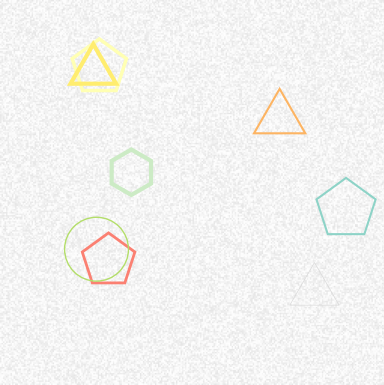[{"shape": "pentagon", "thickness": 1.5, "radius": 0.4, "center": [0.899, 0.457]}, {"shape": "pentagon", "thickness": 2.5, "radius": 0.37, "center": [0.258, 0.825]}, {"shape": "pentagon", "thickness": 2, "radius": 0.36, "center": [0.282, 0.323]}, {"shape": "triangle", "thickness": 1.5, "radius": 0.38, "center": [0.726, 0.692]}, {"shape": "circle", "thickness": 1, "radius": 0.41, "center": [0.251, 0.353]}, {"shape": "triangle", "thickness": 0.5, "radius": 0.37, "center": [0.817, 0.244]}, {"shape": "hexagon", "thickness": 3, "radius": 0.3, "center": [0.341, 0.553]}, {"shape": "triangle", "thickness": 3, "radius": 0.34, "center": [0.242, 0.817]}]